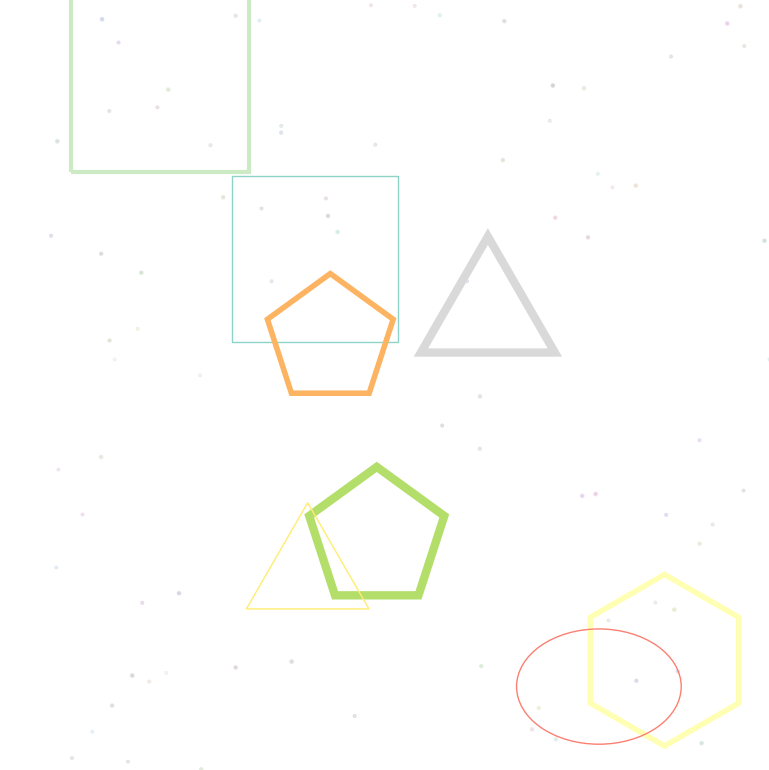[{"shape": "square", "thickness": 0.5, "radius": 0.54, "center": [0.409, 0.663]}, {"shape": "hexagon", "thickness": 2, "radius": 0.56, "center": [0.863, 0.143]}, {"shape": "oval", "thickness": 0.5, "radius": 0.53, "center": [0.778, 0.108]}, {"shape": "pentagon", "thickness": 2, "radius": 0.43, "center": [0.429, 0.559]}, {"shape": "pentagon", "thickness": 3, "radius": 0.46, "center": [0.489, 0.301]}, {"shape": "triangle", "thickness": 3, "radius": 0.5, "center": [0.634, 0.592]}, {"shape": "square", "thickness": 1.5, "radius": 0.58, "center": [0.208, 0.893]}, {"shape": "triangle", "thickness": 0.5, "radius": 0.46, "center": [0.4, 0.255]}]